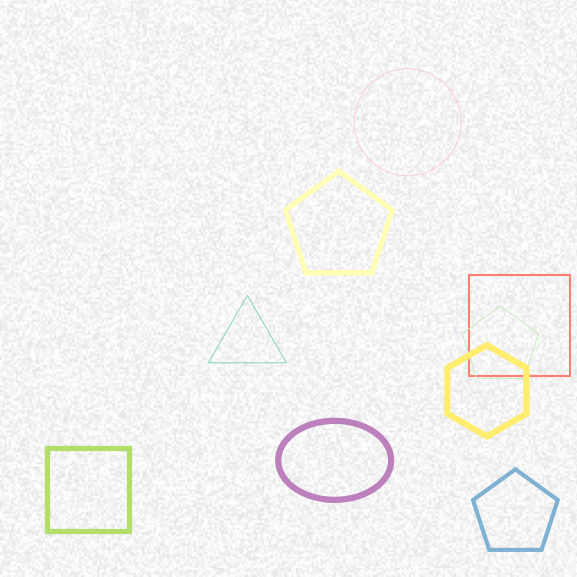[{"shape": "triangle", "thickness": 0.5, "radius": 0.39, "center": [0.428, 0.41]}, {"shape": "pentagon", "thickness": 2.5, "radius": 0.49, "center": [0.587, 0.605]}, {"shape": "square", "thickness": 1, "radius": 0.44, "center": [0.899, 0.436]}, {"shape": "pentagon", "thickness": 2, "radius": 0.39, "center": [0.892, 0.109]}, {"shape": "square", "thickness": 2.5, "radius": 0.36, "center": [0.152, 0.151]}, {"shape": "circle", "thickness": 0.5, "radius": 0.46, "center": [0.706, 0.787]}, {"shape": "oval", "thickness": 3, "radius": 0.49, "center": [0.58, 0.202]}, {"shape": "pentagon", "thickness": 0.5, "radius": 0.35, "center": [0.866, 0.4]}, {"shape": "hexagon", "thickness": 3, "radius": 0.4, "center": [0.843, 0.322]}]